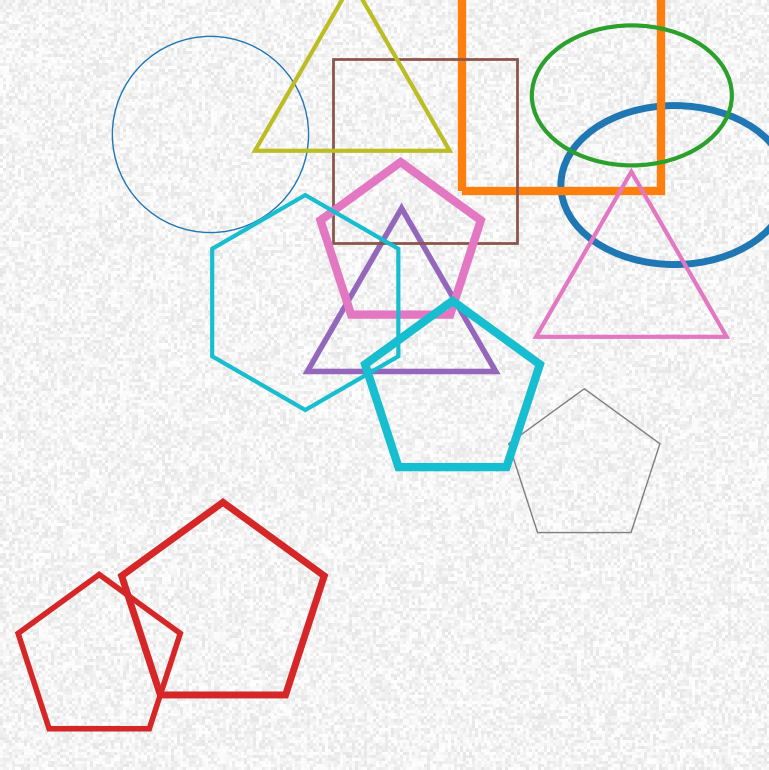[{"shape": "oval", "thickness": 2.5, "radius": 0.74, "center": [0.876, 0.76]}, {"shape": "circle", "thickness": 0.5, "radius": 0.64, "center": [0.273, 0.825]}, {"shape": "square", "thickness": 3, "radius": 0.65, "center": [0.729, 0.881]}, {"shape": "oval", "thickness": 1.5, "radius": 0.65, "center": [0.821, 0.876]}, {"shape": "pentagon", "thickness": 2, "radius": 0.55, "center": [0.129, 0.143]}, {"shape": "pentagon", "thickness": 2.5, "radius": 0.69, "center": [0.29, 0.209]}, {"shape": "triangle", "thickness": 2, "radius": 0.71, "center": [0.522, 0.588]}, {"shape": "square", "thickness": 1, "radius": 0.6, "center": [0.552, 0.804]}, {"shape": "triangle", "thickness": 1.5, "radius": 0.71, "center": [0.82, 0.634]}, {"shape": "pentagon", "thickness": 3, "radius": 0.55, "center": [0.52, 0.68]}, {"shape": "pentagon", "thickness": 0.5, "radius": 0.52, "center": [0.759, 0.392]}, {"shape": "triangle", "thickness": 1.5, "radius": 0.73, "center": [0.458, 0.877]}, {"shape": "hexagon", "thickness": 1.5, "radius": 0.7, "center": [0.396, 0.607]}, {"shape": "pentagon", "thickness": 3, "radius": 0.6, "center": [0.588, 0.49]}]